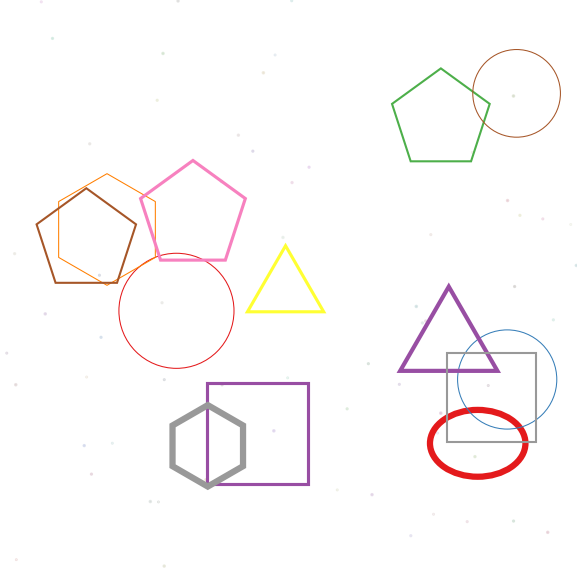[{"shape": "circle", "thickness": 0.5, "radius": 0.5, "center": [0.306, 0.461]}, {"shape": "oval", "thickness": 3, "radius": 0.41, "center": [0.827, 0.231]}, {"shape": "circle", "thickness": 0.5, "radius": 0.43, "center": [0.878, 0.342]}, {"shape": "pentagon", "thickness": 1, "radius": 0.44, "center": [0.763, 0.792]}, {"shape": "triangle", "thickness": 2, "radius": 0.49, "center": [0.777, 0.406]}, {"shape": "square", "thickness": 1.5, "radius": 0.44, "center": [0.447, 0.248]}, {"shape": "hexagon", "thickness": 0.5, "radius": 0.48, "center": [0.185, 0.602]}, {"shape": "triangle", "thickness": 1.5, "radius": 0.38, "center": [0.494, 0.497]}, {"shape": "pentagon", "thickness": 1, "radius": 0.45, "center": [0.149, 0.583]}, {"shape": "circle", "thickness": 0.5, "radius": 0.38, "center": [0.895, 0.837]}, {"shape": "pentagon", "thickness": 1.5, "radius": 0.48, "center": [0.334, 0.626]}, {"shape": "hexagon", "thickness": 3, "radius": 0.35, "center": [0.36, 0.227]}, {"shape": "square", "thickness": 1, "radius": 0.38, "center": [0.851, 0.311]}]